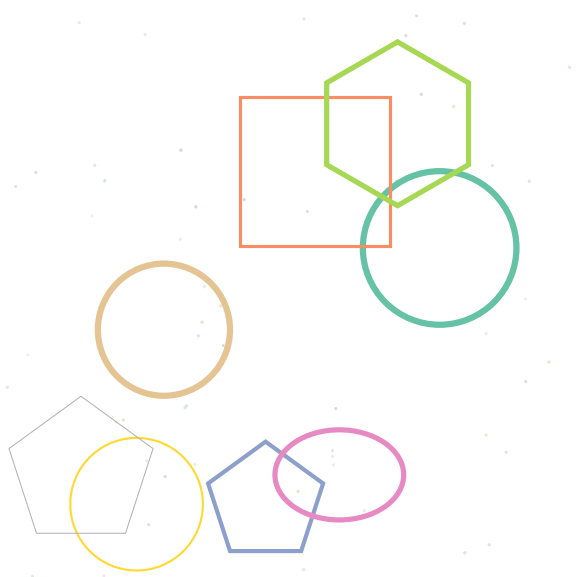[{"shape": "circle", "thickness": 3, "radius": 0.66, "center": [0.761, 0.57]}, {"shape": "square", "thickness": 1.5, "radius": 0.65, "center": [0.545, 0.702]}, {"shape": "pentagon", "thickness": 2, "radius": 0.52, "center": [0.46, 0.13]}, {"shape": "oval", "thickness": 2.5, "radius": 0.56, "center": [0.588, 0.177]}, {"shape": "hexagon", "thickness": 2.5, "radius": 0.71, "center": [0.688, 0.785]}, {"shape": "circle", "thickness": 1, "radius": 0.57, "center": [0.237, 0.126]}, {"shape": "circle", "thickness": 3, "radius": 0.57, "center": [0.284, 0.428]}, {"shape": "pentagon", "thickness": 0.5, "radius": 0.66, "center": [0.14, 0.182]}]